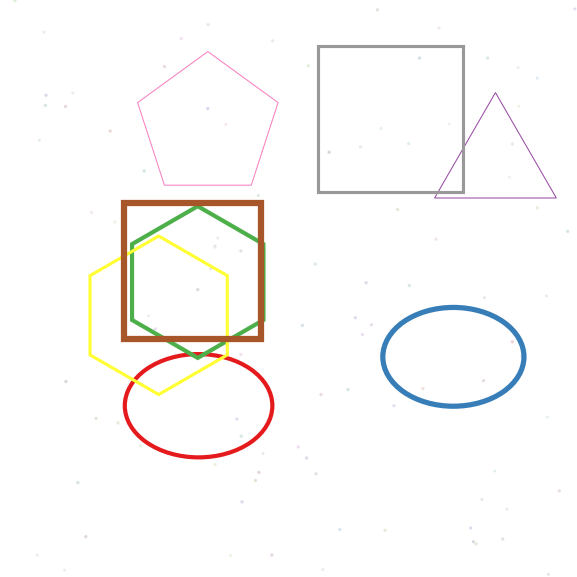[{"shape": "oval", "thickness": 2, "radius": 0.64, "center": [0.344, 0.297]}, {"shape": "oval", "thickness": 2.5, "radius": 0.61, "center": [0.785, 0.381]}, {"shape": "hexagon", "thickness": 2, "radius": 0.66, "center": [0.342, 0.511]}, {"shape": "triangle", "thickness": 0.5, "radius": 0.61, "center": [0.858, 0.717]}, {"shape": "hexagon", "thickness": 1.5, "radius": 0.69, "center": [0.275, 0.453]}, {"shape": "square", "thickness": 3, "radius": 0.59, "center": [0.333, 0.53]}, {"shape": "pentagon", "thickness": 0.5, "radius": 0.64, "center": [0.36, 0.782]}, {"shape": "square", "thickness": 1.5, "radius": 0.63, "center": [0.676, 0.793]}]